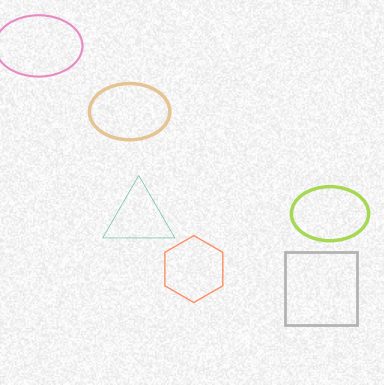[{"shape": "triangle", "thickness": 0.5, "radius": 0.54, "center": [0.36, 0.436]}, {"shape": "hexagon", "thickness": 1, "radius": 0.43, "center": [0.503, 0.301]}, {"shape": "oval", "thickness": 1.5, "radius": 0.57, "center": [0.1, 0.881]}, {"shape": "oval", "thickness": 2.5, "radius": 0.5, "center": [0.857, 0.445]}, {"shape": "oval", "thickness": 2.5, "radius": 0.52, "center": [0.337, 0.71]}, {"shape": "square", "thickness": 2, "radius": 0.47, "center": [0.833, 0.251]}]